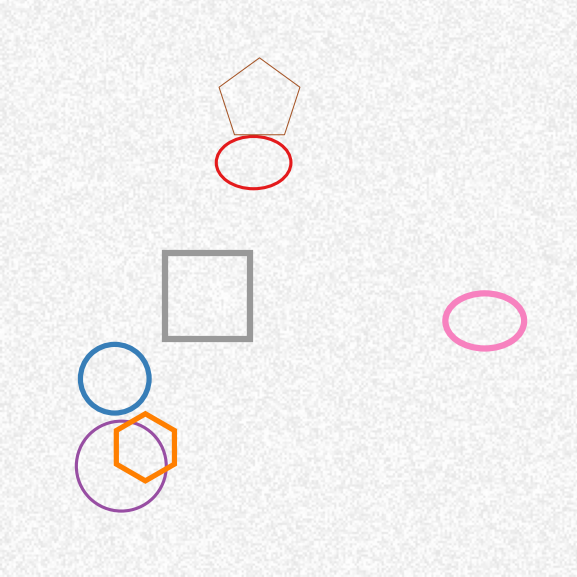[{"shape": "oval", "thickness": 1.5, "radius": 0.32, "center": [0.439, 0.718]}, {"shape": "circle", "thickness": 2.5, "radius": 0.3, "center": [0.199, 0.343]}, {"shape": "circle", "thickness": 1.5, "radius": 0.39, "center": [0.21, 0.192]}, {"shape": "hexagon", "thickness": 2.5, "radius": 0.29, "center": [0.252, 0.225]}, {"shape": "pentagon", "thickness": 0.5, "radius": 0.37, "center": [0.449, 0.825]}, {"shape": "oval", "thickness": 3, "radius": 0.34, "center": [0.839, 0.443]}, {"shape": "square", "thickness": 3, "radius": 0.37, "center": [0.359, 0.486]}]